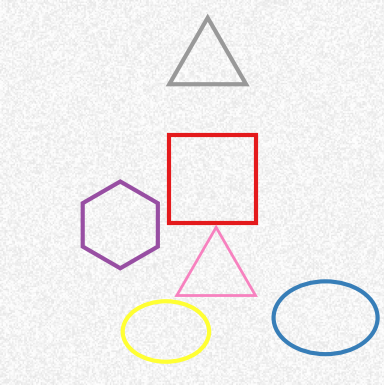[{"shape": "square", "thickness": 3, "radius": 0.57, "center": [0.551, 0.535]}, {"shape": "oval", "thickness": 3, "radius": 0.68, "center": [0.846, 0.175]}, {"shape": "hexagon", "thickness": 3, "radius": 0.56, "center": [0.312, 0.416]}, {"shape": "oval", "thickness": 3, "radius": 0.56, "center": [0.431, 0.139]}, {"shape": "triangle", "thickness": 2, "radius": 0.59, "center": [0.561, 0.291]}, {"shape": "triangle", "thickness": 3, "radius": 0.58, "center": [0.539, 0.839]}]